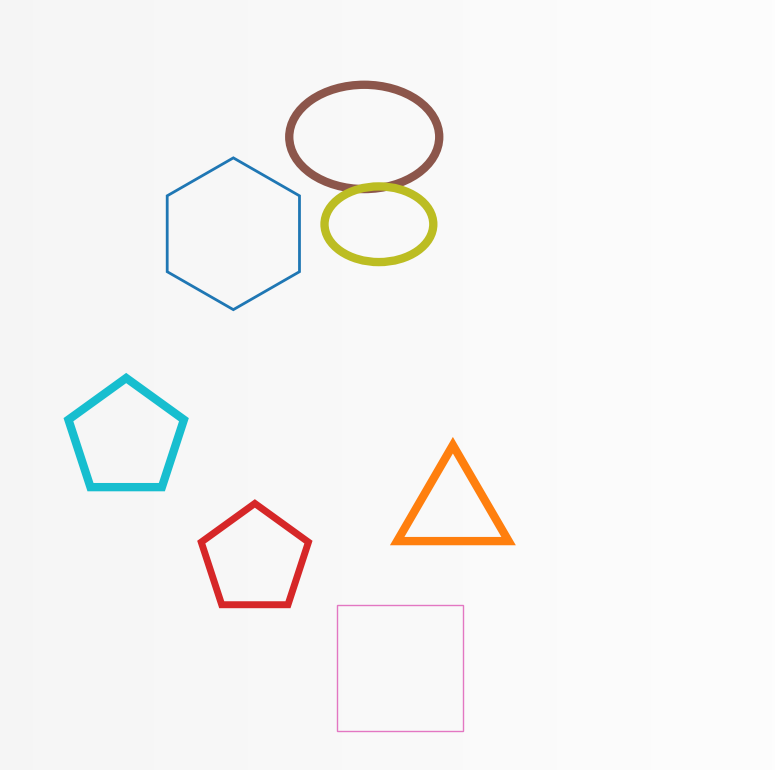[{"shape": "hexagon", "thickness": 1, "radius": 0.49, "center": [0.301, 0.696]}, {"shape": "triangle", "thickness": 3, "radius": 0.42, "center": [0.584, 0.339]}, {"shape": "pentagon", "thickness": 2.5, "radius": 0.36, "center": [0.329, 0.273]}, {"shape": "oval", "thickness": 3, "radius": 0.48, "center": [0.47, 0.822]}, {"shape": "square", "thickness": 0.5, "radius": 0.41, "center": [0.516, 0.133]}, {"shape": "oval", "thickness": 3, "radius": 0.35, "center": [0.489, 0.709]}, {"shape": "pentagon", "thickness": 3, "radius": 0.39, "center": [0.163, 0.431]}]